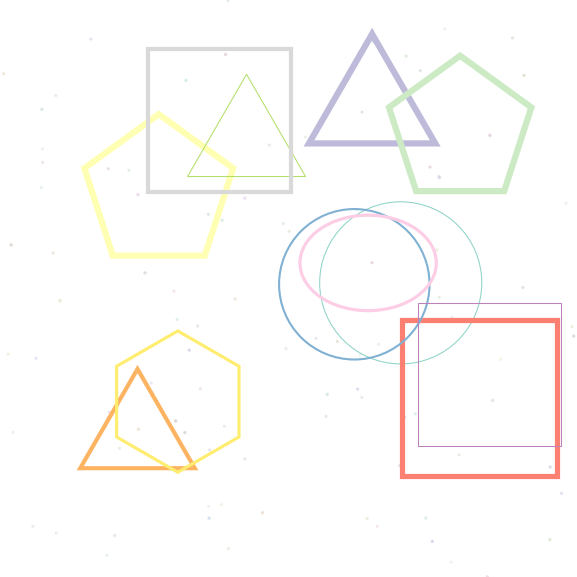[{"shape": "circle", "thickness": 0.5, "radius": 0.7, "center": [0.694, 0.509]}, {"shape": "pentagon", "thickness": 3, "radius": 0.68, "center": [0.275, 0.666]}, {"shape": "triangle", "thickness": 3, "radius": 0.63, "center": [0.644, 0.814]}, {"shape": "square", "thickness": 2.5, "radius": 0.67, "center": [0.83, 0.31]}, {"shape": "circle", "thickness": 1, "radius": 0.65, "center": [0.614, 0.507]}, {"shape": "triangle", "thickness": 2, "radius": 0.57, "center": [0.238, 0.246]}, {"shape": "triangle", "thickness": 0.5, "radius": 0.59, "center": [0.427, 0.753]}, {"shape": "oval", "thickness": 1.5, "radius": 0.59, "center": [0.637, 0.544]}, {"shape": "square", "thickness": 2, "radius": 0.62, "center": [0.38, 0.791]}, {"shape": "square", "thickness": 0.5, "radius": 0.62, "center": [0.847, 0.35]}, {"shape": "pentagon", "thickness": 3, "radius": 0.65, "center": [0.797, 0.773]}, {"shape": "hexagon", "thickness": 1.5, "radius": 0.61, "center": [0.308, 0.304]}]